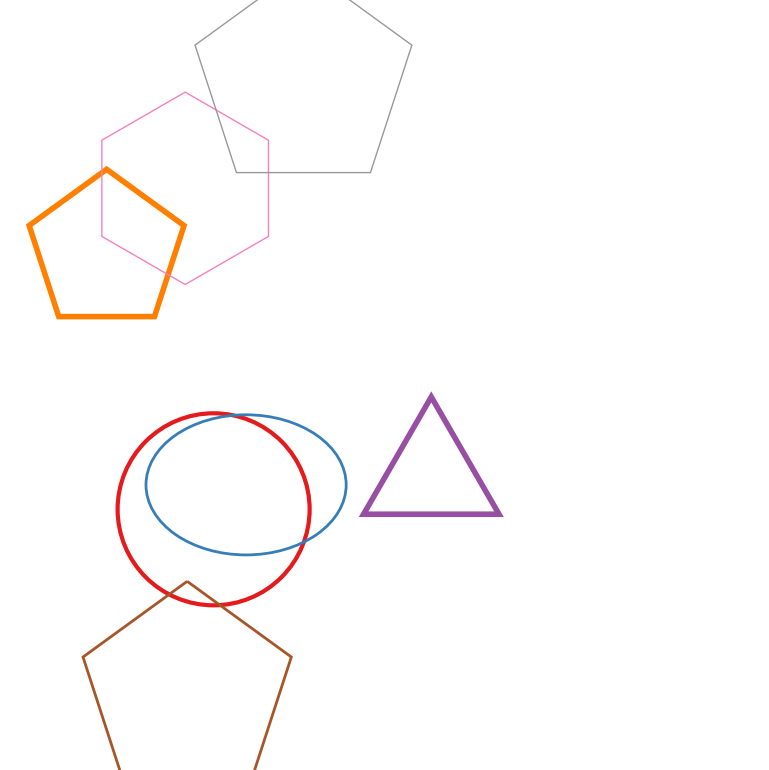[{"shape": "circle", "thickness": 1.5, "radius": 0.62, "center": [0.277, 0.339]}, {"shape": "oval", "thickness": 1, "radius": 0.65, "center": [0.32, 0.37]}, {"shape": "triangle", "thickness": 2, "radius": 0.51, "center": [0.56, 0.383]}, {"shape": "pentagon", "thickness": 2, "radius": 0.53, "center": [0.138, 0.674]}, {"shape": "pentagon", "thickness": 1, "radius": 0.71, "center": [0.243, 0.103]}, {"shape": "hexagon", "thickness": 0.5, "radius": 0.62, "center": [0.24, 0.755]}, {"shape": "pentagon", "thickness": 0.5, "radius": 0.74, "center": [0.394, 0.896]}]